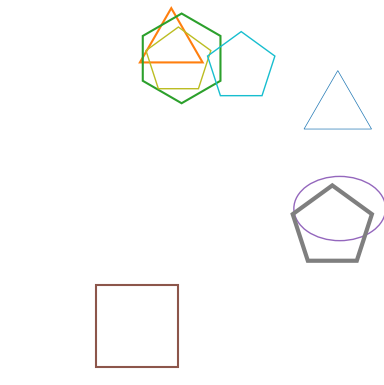[{"shape": "triangle", "thickness": 0.5, "radius": 0.51, "center": [0.877, 0.715]}, {"shape": "triangle", "thickness": 1.5, "radius": 0.47, "center": [0.445, 0.885]}, {"shape": "hexagon", "thickness": 1.5, "radius": 0.58, "center": [0.472, 0.848]}, {"shape": "oval", "thickness": 1, "radius": 0.6, "center": [0.882, 0.458]}, {"shape": "square", "thickness": 1.5, "radius": 0.53, "center": [0.355, 0.153]}, {"shape": "pentagon", "thickness": 3, "radius": 0.54, "center": [0.863, 0.41]}, {"shape": "pentagon", "thickness": 1, "radius": 0.44, "center": [0.463, 0.841]}, {"shape": "pentagon", "thickness": 1, "radius": 0.46, "center": [0.627, 0.826]}]